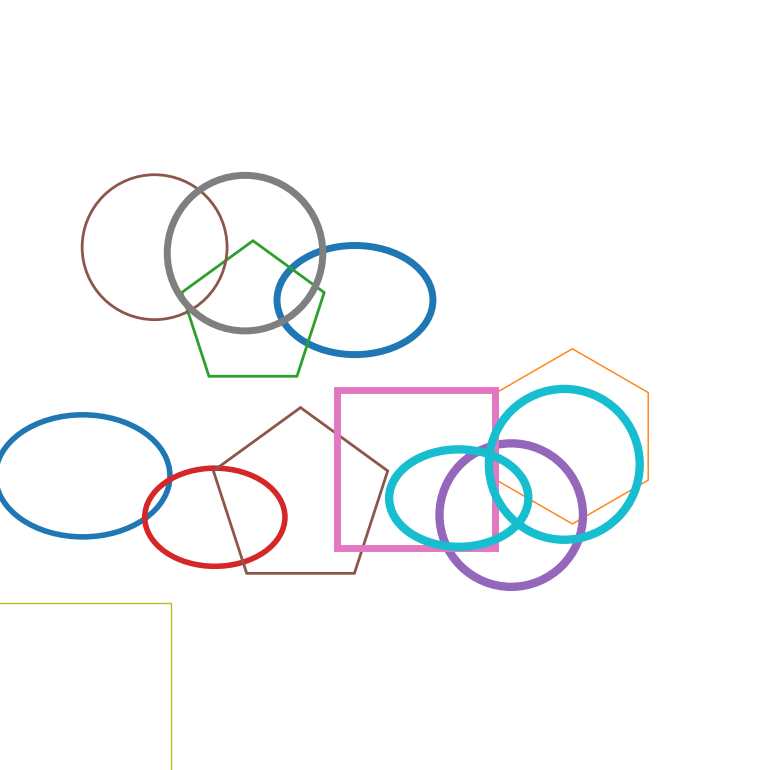[{"shape": "oval", "thickness": 2, "radius": 0.57, "center": [0.107, 0.382]}, {"shape": "oval", "thickness": 2.5, "radius": 0.51, "center": [0.461, 0.61]}, {"shape": "hexagon", "thickness": 0.5, "radius": 0.57, "center": [0.743, 0.433]}, {"shape": "pentagon", "thickness": 1, "radius": 0.49, "center": [0.329, 0.59]}, {"shape": "oval", "thickness": 2, "radius": 0.46, "center": [0.279, 0.328]}, {"shape": "circle", "thickness": 3, "radius": 0.47, "center": [0.664, 0.331]}, {"shape": "pentagon", "thickness": 1, "radius": 0.6, "center": [0.39, 0.352]}, {"shape": "circle", "thickness": 1, "radius": 0.47, "center": [0.201, 0.679]}, {"shape": "square", "thickness": 2.5, "radius": 0.51, "center": [0.54, 0.391]}, {"shape": "circle", "thickness": 2.5, "radius": 0.51, "center": [0.318, 0.671]}, {"shape": "square", "thickness": 0.5, "radius": 0.57, "center": [0.108, 0.103]}, {"shape": "circle", "thickness": 3, "radius": 0.49, "center": [0.733, 0.397]}, {"shape": "oval", "thickness": 3, "radius": 0.45, "center": [0.596, 0.353]}]